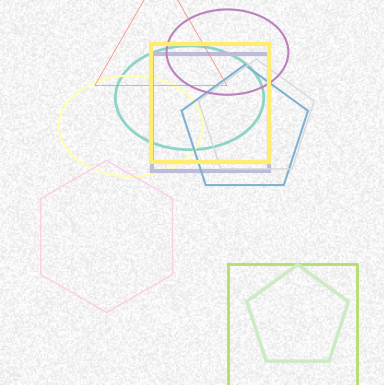[{"shape": "oval", "thickness": 2, "radius": 0.96, "center": [0.492, 0.746]}, {"shape": "oval", "thickness": 1.5, "radius": 0.93, "center": [0.34, 0.673]}, {"shape": "square", "thickness": 3, "radius": 0.76, "center": [0.548, 0.707]}, {"shape": "triangle", "thickness": 0.5, "radius": 0.99, "center": [0.418, 0.877]}, {"shape": "pentagon", "thickness": 1.5, "radius": 0.86, "center": [0.636, 0.659]}, {"shape": "square", "thickness": 2, "radius": 0.84, "center": [0.76, 0.146]}, {"shape": "hexagon", "thickness": 1, "radius": 0.99, "center": [0.277, 0.386]}, {"shape": "pentagon", "thickness": 1, "radius": 0.79, "center": [0.666, 0.689]}, {"shape": "oval", "thickness": 1.5, "radius": 0.79, "center": [0.591, 0.865]}, {"shape": "pentagon", "thickness": 2.5, "radius": 0.69, "center": [0.773, 0.174]}, {"shape": "square", "thickness": 3, "radius": 0.76, "center": [0.546, 0.732]}]